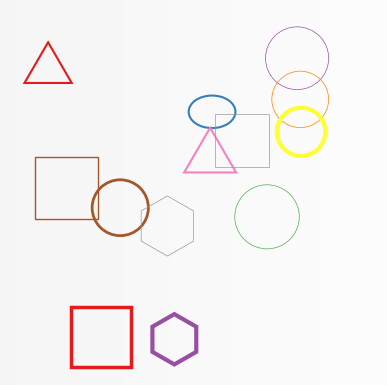[{"shape": "square", "thickness": 2.5, "radius": 0.39, "center": [0.261, 0.125]}, {"shape": "triangle", "thickness": 1.5, "radius": 0.35, "center": [0.124, 0.82]}, {"shape": "oval", "thickness": 1.5, "radius": 0.3, "center": [0.547, 0.71]}, {"shape": "circle", "thickness": 0.5, "radius": 0.42, "center": [0.689, 0.437]}, {"shape": "hexagon", "thickness": 3, "radius": 0.33, "center": [0.45, 0.119]}, {"shape": "circle", "thickness": 0.5, "radius": 0.41, "center": [0.767, 0.849]}, {"shape": "circle", "thickness": 0.5, "radius": 0.37, "center": [0.775, 0.742]}, {"shape": "circle", "thickness": 3, "radius": 0.31, "center": [0.777, 0.658]}, {"shape": "circle", "thickness": 2, "radius": 0.36, "center": [0.31, 0.46]}, {"shape": "square", "thickness": 1, "radius": 0.41, "center": [0.171, 0.511]}, {"shape": "triangle", "thickness": 1.5, "radius": 0.39, "center": [0.542, 0.591]}, {"shape": "square", "thickness": 0.5, "radius": 0.34, "center": [0.625, 0.635]}, {"shape": "hexagon", "thickness": 0.5, "radius": 0.39, "center": [0.432, 0.413]}]